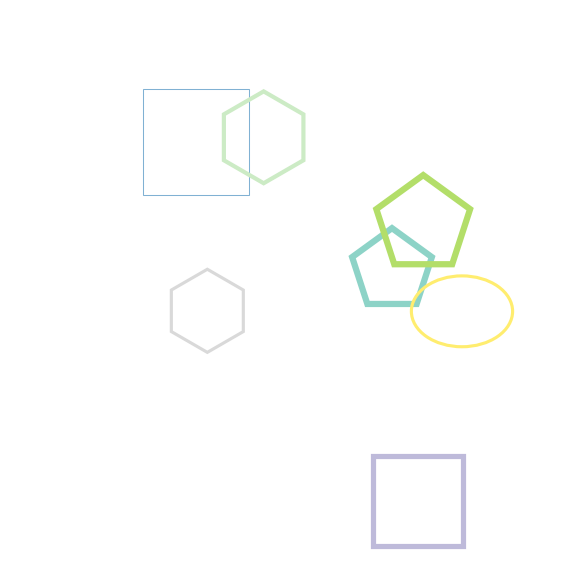[{"shape": "pentagon", "thickness": 3, "radius": 0.36, "center": [0.679, 0.532]}, {"shape": "square", "thickness": 2.5, "radius": 0.39, "center": [0.723, 0.132]}, {"shape": "square", "thickness": 0.5, "radius": 0.46, "center": [0.34, 0.754]}, {"shape": "pentagon", "thickness": 3, "radius": 0.43, "center": [0.733, 0.611]}, {"shape": "hexagon", "thickness": 1.5, "radius": 0.36, "center": [0.359, 0.461]}, {"shape": "hexagon", "thickness": 2, "radius": 0.4, "center": [0.457, 0.761]}, {"shape": "oval", "thickness": 1.5, "radius": 0.44, "center": [0.8, 0.46]}]